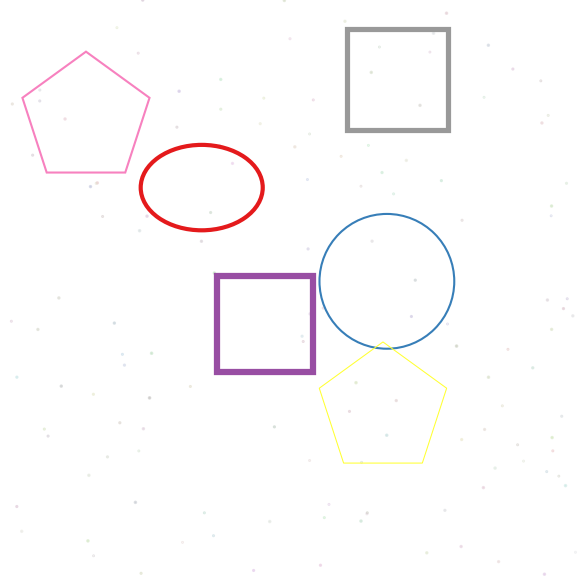[{"shape": "oval", "thickness": 2, "radius": 0.53, "center": [0.349, 0.674]}, {"shape": "circle", "thickness": 1, "radius": 0.58, "center": [0.67, 0.512]}, {"shape": "square", "thickness": 3, "radius": 0.41, "center": [0.459, 0.438]}, {"shape": "pentagon", "thickness": 0.5, "radius": 0.58, "center": [0.663, 0.291]}, {"shape": "pentagon", "thickness": 1, "radius": 0.58, "center": [0.149, 0.794]}, {"shape": "square", "thickness": 2.5, "radius": 0.44, "center": [0.688, 0.861]}]